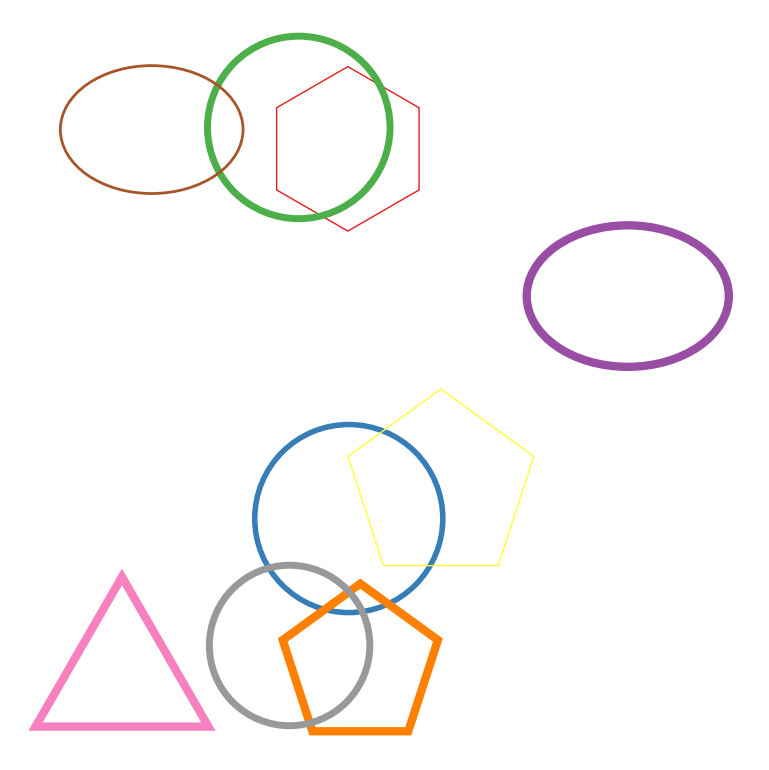[{"shape": "hexagon", "thickness": 0.5, "radius": 0.53, "center": [0.452, 0.807]}, {"shape": "circle", "thickness": 2, "radius": 0.61, "center": [0.453, 0.327]}, {"shape": "circle", "thickness": 2.5, "radius": 0.59, "center": [0.388, 0.835]}, {"shape": "oval", "thickness": 3, "radius": 0.66, "center": [0.815, 0.615]}, {"shape": "pentagon", "thickness": 3, "radius": 0.53, "center": [0.468, 0.136]}, {"shape": "pentagon", "thickness": 0.5, "radius": 0.63, "center": [0.573, 0.368]}, {"shape": "oval", "thickness": 1, "radius": 0.59, "center": [0.197, 0.832]}, {"shape": "triangle", "thickness": 3, "radius": 0.65, "center": [0.158, 0.121]}, {"shape": "circle", "thickness": 2.5, "radius": 0.52, "center": [0.376, 0.162]}]